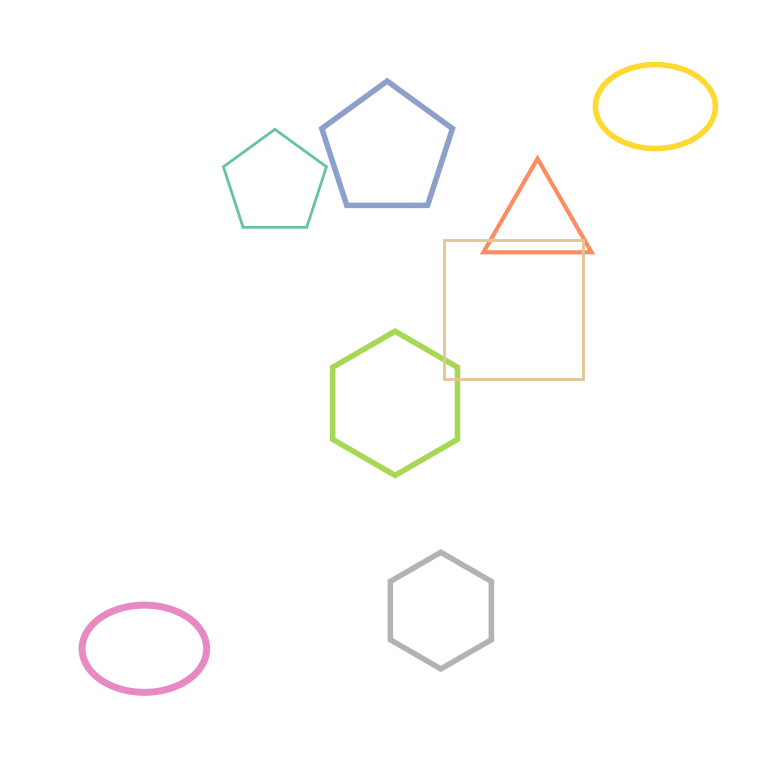[{"shape": "pentagon", "thickness": 1, "radius": 0.35, "center": [0.357, 0.762]}, {"shape": "triangle", "thickness": 1.5, "radius": 0.41, "center": [0.698, 0.713]}, {"shape": "pentagon", "thickness": 2, "radius": 0.45, "center": [0.503, 0.805]}, {"shape": "oval", "thickness": 2.5, "radius": 0.4, "center": [0.187, 0.157]}, {"shape": "hexagon", "thickness": 2, "radius": 0.47, "center": [0.513, 0.476]}, {"shape": "oval", "thickness": 2, "radius": 0.39, "center": [0.851, 0.862]}, {"shape": "square", "thickness": 1, "radius": 0.45, "center": [0.666, 0.599]}, {"shape": "hexagon", "thickness": 2, "radius": 0.38, "center": [0.573, 0.207]}]